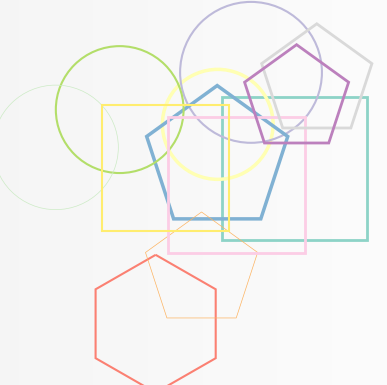[{"shape": "square", "thickness": 2, "radius": 0.93, "center": [0.76, 0.563]}, {"shape": "circle", "thickness": 2.5, "radius": 0.71, "center": [0.562, 0.677]}, {"shape": "circle", "thickness": 1.5, "radius": 0.91, "center": [0.648, 0.812]}, {"shape": "hexagon", "thickness": 1.5, "radius": 0.89, "center": [0.402, 0.159]}, {"shape": "pentagon", "thickness": 2.5, "radius": 0.96, "center": [0.561, 0.586]}, {"shape": "pentagon", "thickness": 0.5, "radius": 0.76, "center": [0.52, 0.297]}, {"shape": "circle", "thickness": 1.5, "radius": 0.82, "center": [0.309, 0.715]}, {"shape": "square", "thickness": 2, "radius": 0.88, "center": [0.61, 0.518]}, {"shape": "pentagon", "thickness": 2, "radius": 0.75, "center": [0.817, 0.789]}, {"shape": "pentagon", "thickness": 2, "radius": 0.71, "center": [0.765, 0.743]}, {"shape": "circle", "thickness": 0.5, "radius": 0.81, "center": [0.144, 0.617]}, {"shape": "square", "thickness": 1.5, "radius": 0.82, "center": [0.427, 0.563]}]